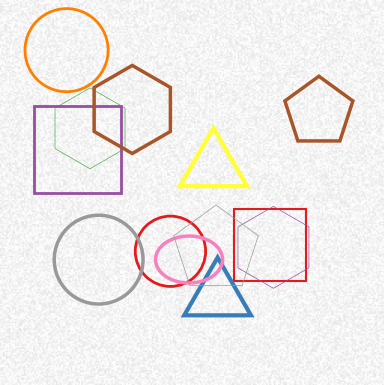[{"shape": "square", "thickness": 1.5, "radius": 0.47, "center": [0.702, 0.365]}, {"shape": "circle", "thickness": 2, "radius": 0.46, "center": [0.443, 0.347]}, {"shape": "triangle", "thickness": 3, "radius": 0.5, "center": [0.565, 0.231]}, {"shape": "hexagon", "thickness": 0.5, "radius": 0.53, "center": [0.234, 0.667]}, {"shape": "square", "thickness": 2, "radius": 0.56, "center": [0.201, 0.612]}, {"shape": "hexagon", "thickness": 0.5, "radius": 0.53, "center": [0.71, 0.358]}, {"shape": "circle", "thickness": 2, "radius": 0.54, "center": [0.173, 0.87]}, {"shape": "triangle", "thickness": 3, "radius": 0.5, "center": [0.554, 0.567]}, {"shape": "pentagon", "thickness": 2.5, "radius": 0.46, "center": [0.828, 0.709]}, {"shape": "hexagon", "thickness": 2.5, "radius": 0.57, "center": [0.344, 0.716]}, {"shape": "oval", "thickness": 2.5, "radius": 0.44, "center": [0.491, 0.326]}, {"shape": "circle", "thickness": 2.5, "radius": 0.58, "center": [0.256, 0.326]}, {"shape": "pentagon", "thickness": 0.5, "radius": 0.58, "center": [0.561, 0.352]}]